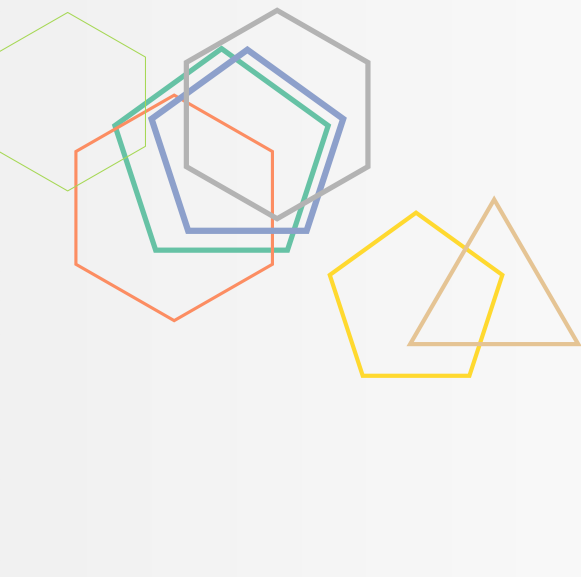[{"shape": "pentagon", "thickness": 2.5, "radius": 0.96, "center": [0.381, 0.722]}, {"shape": "hexagon", "thickness": 1.5, "radius": 0.98, "center": [0.3, 0.639]}, {"shape": "pentagon", "thickness": 3, "radius": 0.87, "center": [0.426, 0.74]}, {"shape": "hexagon", "thickness": 0.5, "radius": 0.77, "center": [0.116, 0.823]}, {"shape": "pentagon", "thickness": 2, "radius": 0.78, "center": [0.716, 0.475]}, {"shape": "triangle", "thickness": 2, "radius": 0.83, "center": [0.85, 0.487]}, {"shape": "hexagon", "thickness": 2.5, "radius": 0.9, "center": [0.477, 0.801]}]